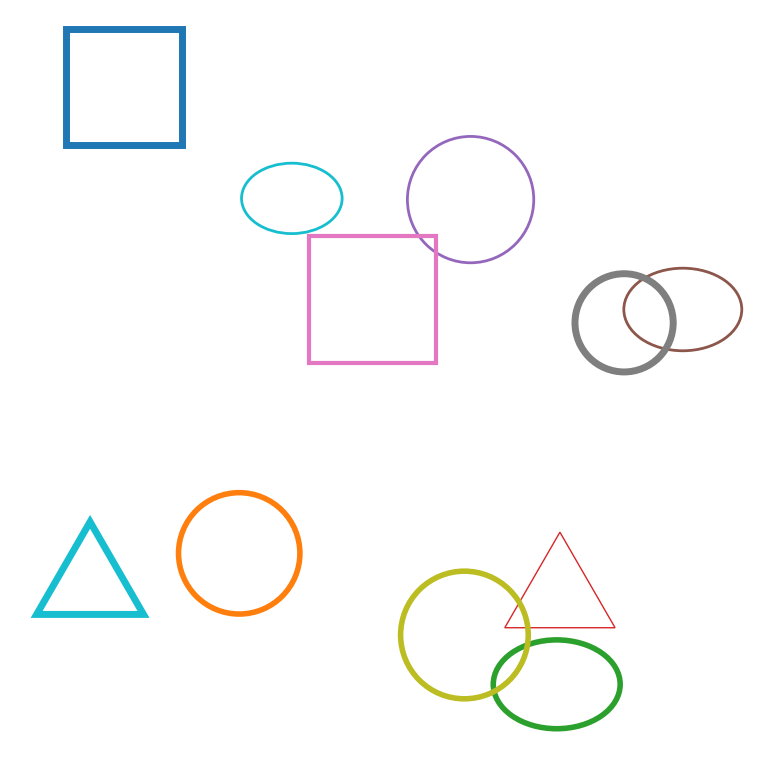[{"shape": "square", "thickness": 2.5, "radius": 0.38, "center": [0.161, 0.887]}, {"shape": "circle", "thickness": 2, "radius": 0.39, "center": [0.311, 0.281]}, {"shape": "oval", "thickness": 2, "radius": 0.41, "center": [0.723, 0.111]}, {"shape": "triangle", "thickness": 0.5, "radius": 0.41, "center": [0.727, 0.226]}, {"shape": "circle", "thickness": 1, "radius": 0.41, "center": [0.611, 0.741]}, {"shape": "oval", "thickness": 1, "radius": 0.38, "center": [0.887, 0.598]}, {"shape": "square", "thickness": 1.5, "radius": 0.41, "center": [0.484, 0.612]}, {"shape": "circle", "thickness": 2.5, "radius": 0.32, "center": [0.811, 0.581]}, {"shape": "circle", "thickness": 2, "radius": 0.41, "center": [0.603, 0.175]}, {"shape": "oval", "thickness": 1, "radius": 0.33, "center": [0.379, 0.742]}, {"shape": "triangle", "thickness": 2.5, "radius": 0.4, "center": [0.117, 0.242]}]